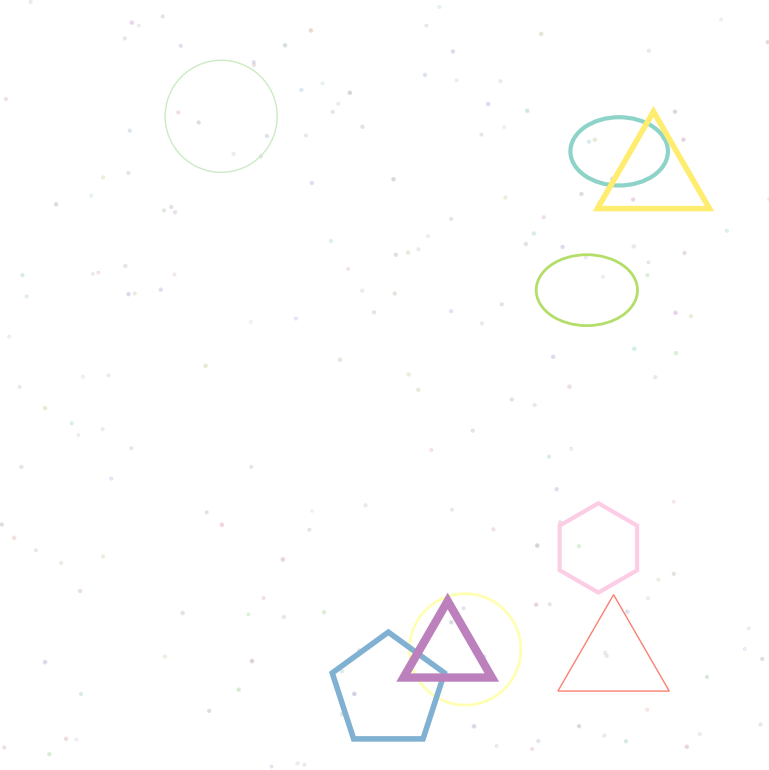[{"shape": "oval", "thickness": 1.5, "radius": 0.32, "center": [0.804, 0.803]}, {"shape": "circle", "thickness": 1, "radius": 0.36, "center": [0.604, 0.157]}, {"shape": "triangle", "thickness": 0.5, "radius": 0.42, "center": [0.797, 0.144]}, {"shape": "pentagon", "thickness": 2, "radius": 0.38, "center": [0.504, 0.102]}, {"shape": "oval", "thickness": 1, "radius": 0.33, "center": [0.762, 0.623]}, {"shape": "hexagon", "thickness": 1.5, "radius": 0.29, "center": [0.777, 0.288]}, {"shape": "triangle", "thickness": 3, "radius": 0.33, "center": [0.581, 0.153]}, {"shape": "circle", "thickness": 0.5, "radius": 0.36, "center": [0.287, 0.849]}, {"shape": "triangle", "thickness": 2, "radius": 0.42, "center": [0.849, 0.771]}]